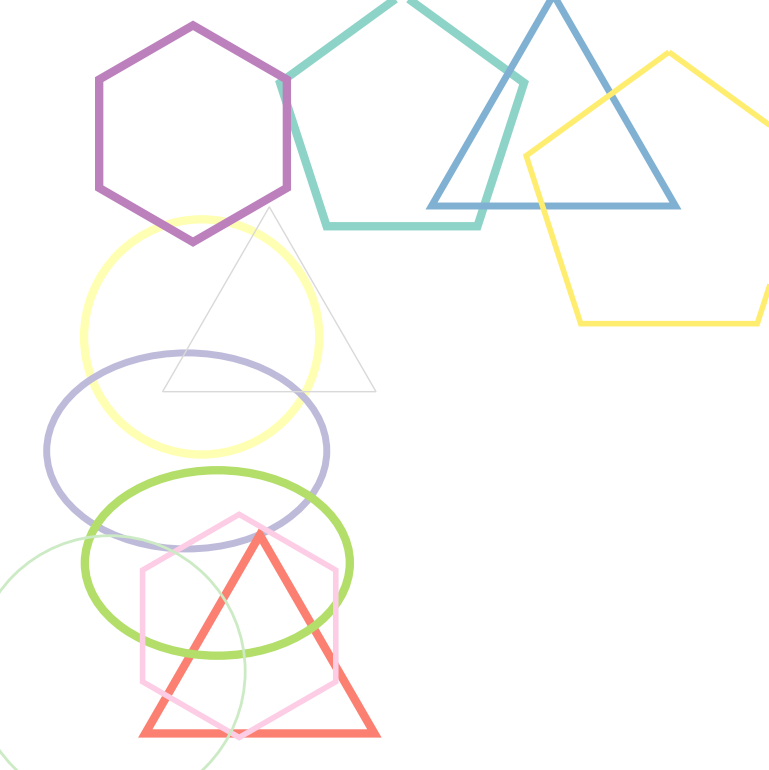[{"shape": "pentagon", "thickness": 3, "radius": 0.83, "center": [0.522, 0.841]}, {"shape": "circle", "thickness": 3, "radius": 0.76, "center": [0.262, 0.562]}, {"shape": "oval", "thickness": 2.5, "radius": 0.91, "center": [0.243, 0.414]}, {"shape": "triangle", "thickness": 3, "radius": 0.86, "center": [0.337, 0.133]}, {"shape": "triangle", "thickness": 2.5, "radius": 0.91, "center": [0.719, 0.824]}, {"shape": "oval", "thickness": 3, "radius": 0.86, "center": [0.282, 0.269]}, {"shape": "hexagon", "thickness": 2, "radius": 0.72, "center": [0.311, 0.187]}, {"shape": "triangle", "thickness": 0.5, "radius": 0.8, "center": [0.35, 0.571]}, {"shape": "hexagon", "thickness": 3, "radius": 0.7, "center": [0.251, 0.826]}, {"shape": "circle", "thickness": 1, "radius": 0.88, "center": [0.142, 0.128]}, {"shape": "pentagon", "thickness": 2, "radius": 0.98, "center": [0.869, 0.737]}]